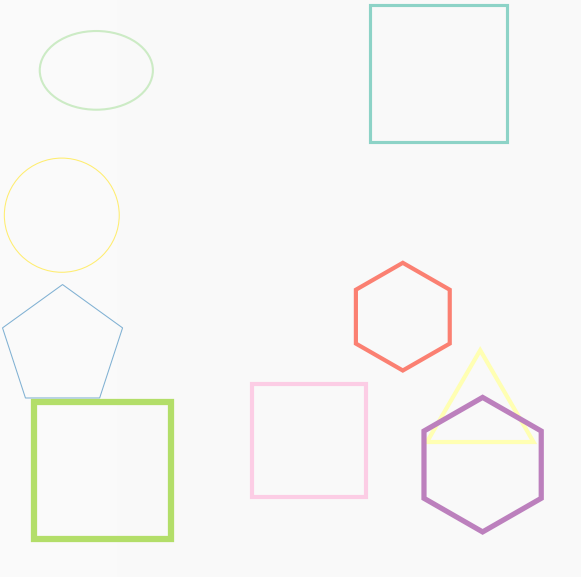[{"shape": "square", "thickness": 1.5, "radius": 0.59, "center": [0.754, 0.871]}, {"shape": "triangle", "thickness": 2, "radius": 0.53, "center": [0.826, 0.287]}, {"shape": "hexagon", "thickness": 2, "radius": 0.47, "center": [0.693, 0.451]}, {"shape": "pentagon", "thickness": 0.5, "radius": 0.54, "center": [0.108, 0.398]}, {"shape": "square", "thickness": 3, "radius": 0.59, "center": [0.176, 0.184]}, {"shape": "square", "thickness": 2, "radius": 0.49, "center": [0.532, 0.236]}, {"shape": "hexagon", "thickness": 2.5, "radius": 0.58, "center": [0.83, 0.195]}, {"shape": "oval", "thickness": 1, "radius": 0.49, "center": [0.166, 0.877]}, {"shape": "circle", "thickness": 0.5, "radius": 0.49, "center": [0.106, 0.627]}]